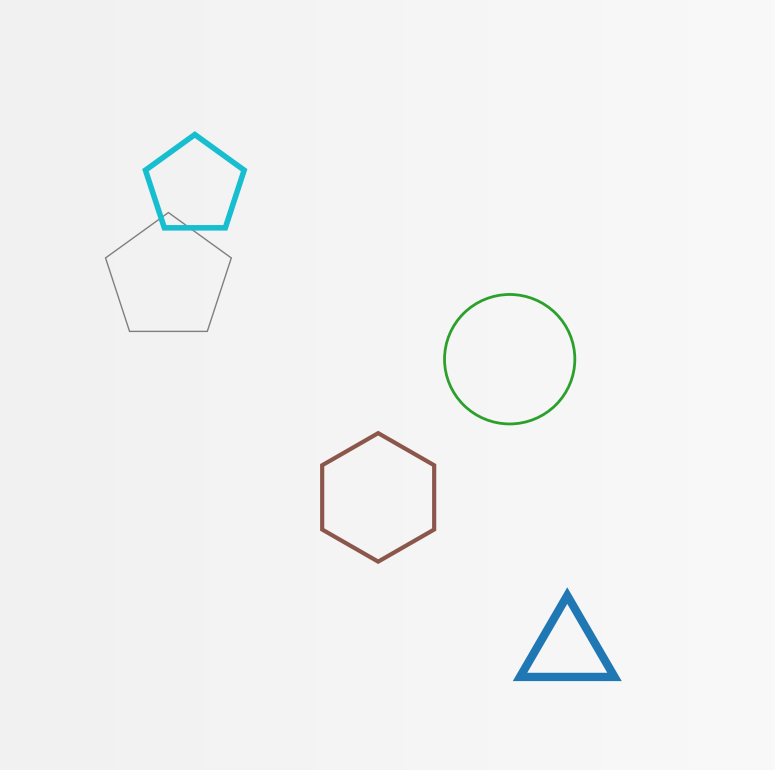[{"shape": "triangle", "thickness": 3, "radius": 0.35, "center": [0.732, 0.156]}, {"shape": "circle", "thickness": 1, "radius": 0.42, "center": [0.658, 0.533]}, {"shape": "hexagon", "thickness": 1.5, "radius": 0.42, "center": [0.488, 0.354]}, {"shape": "pentagon", "thickness": 0.5, "radius": 0.43, "center": [0.217, 0.639]}, {"shape": "pentagon", "thickness": 2, "radius": 0.33, "center": [0.251, 0.758]}]